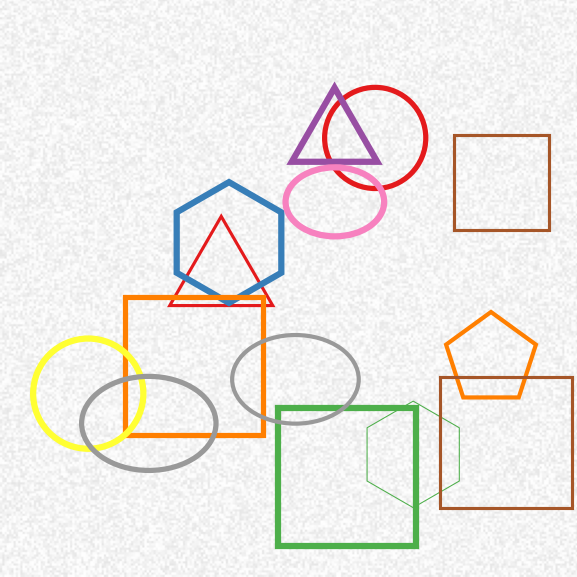[{"shape": "circle", "thickness": 2.5, "radius": 0.44, "center": [0.65, 0.76]}, {"shape": "triangle", "thickness": 1.5, "radius": 0.51, "center": [0.383, 0.521]}, {"shape": "hexagon", "thickness": 3, "radius": 0.52, "center": [0.397, 0.579]}, {"shape": "hexagon", "thickness": 0.5, "radius": 0.46, "center": [0.715, 0.212]}, {"shape": "square", "thickness": 3, "radius": 0.6, "center": [0.601, 0.173]}, {"shape": "triangle", "thickness": 3, "radius": 0.43, "center": [0.579, 0.762]}, {"shape": "pentagon", "thickness": 2, "radius": 0.41, "center": [0.85, 0.377]}, {"shape": "square", "thickness": 2.5, "radius": 0.59, "center": [0.336, 0.366]}, {"shape": "circle", "thickness": 3, "radius": 0.48, "center": [0.153, 0.317]}, {"shape": "square", "thickness": 1.5, "radius": 0.41, "center": [0.868, 0.683]}, {"shape": "square", "thickness": 1.5, "radius": 0.57, "center": [0.876, 0.233]}, {"shape": "oval", "thickness": 3, "radius": 0.43, "center": [0.58, 0.65]}, {"shape": "oval", "thickness": 2.5, "radius": 0.58, "center": [0.258, 0.266]}, {"shape": "oval", "thickness": 2, "radius": 0.55, "center": [0.512, 0.342]}]